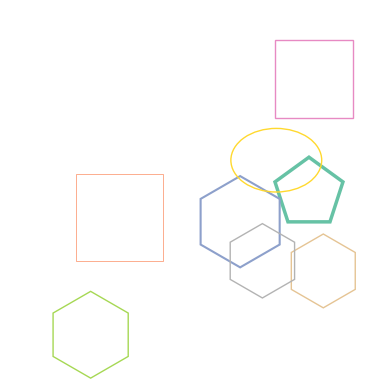[{"shape": "pentagon", "thickness": 2.5, "radius": 0.46, "center": [0.803, 0.499]}, {"shape": "square", "thickness": 0.5, "radius": 0.57, "center": [0.31, 0.436]}, {"shape": "hexagon", "thickness": 1.5, "radius": 0.59, "center": [0.624, 0.424]}, {"shape": "square", "thickness": 1, "radius": 0.51, "center": [0.815, 0.795]}, {"shape": "hexagon", "thickness": 1, "radius": 0.56, "center": [0.235, 0.131]}, {"shape": "oval", "thickness": 1, "radius": 0.59, "center": [0.718, 0.584]}, {"shape": "hexagon", "thickness": 1, "radius": 0.48, "center": [0.84, 0.296]}, {"shape": "hexagon", "thickness": 1, "radius": 0.48, "center": [0.682, 0.323]}]